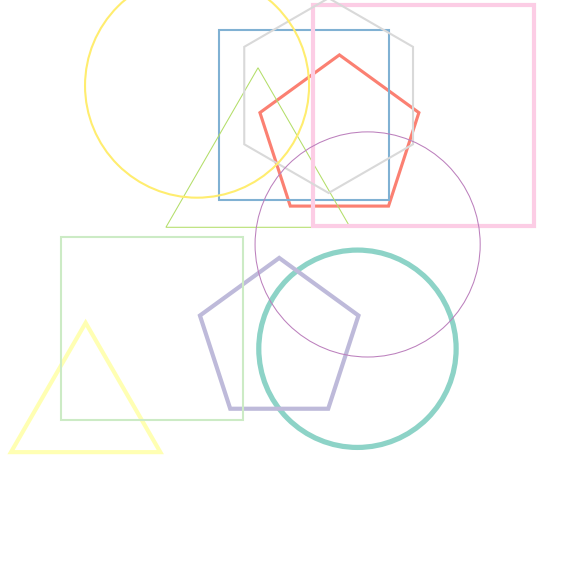[{"shape": "circle", "thickness": 2.5, "radius": 0.85, "center": [0.619, 0.395]}, {"shape": "triangle", "thickness": 2, "radius": 0.75, "center": [0.148, 0.291]}, {"shape": "pentagon", "thickness": 2, "radius": 0.72, "center": [0.483, 0.408]}, {"shape": "pentagon", "thickness": 1.5, "radius": 0.72, "center": [0.588, 0.759]}, {"shape": "square", "thickness": 1, "radius": 0.74, "center": [0.526, 0.8]}, {"shape": "triangle", "thickness": 0.5, "radius": 0.92, "center": [0.447, 0.698]}, {"shape": "square", "thickness": 2, "radius": 0.96, "center": [0.733, 0.799]}, {"shape": "hexagon", "thickness": 1, "radius": 0.84, "center": [0.569, 0.834]}, {"shape": "circle", "thickness": 0.5, "radius": 0.97, "center": [0.637, 0.576]}, {"shape": "square", "thickness": 1, "radius": 0.79, "center": [0.263, 0.431]}, {"shape": "circle", "thickness": 1, "radius": 0.97, "center": [0.341, 0.851]}]